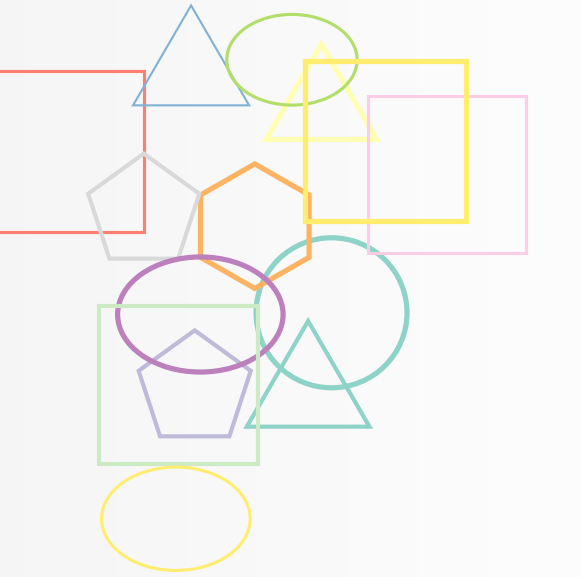[{"shape": "triangle", "thickness": 2, "radius": 0.61, "center": [0.53, 0.321]}, {"shape": "circle", "thickness": 2.5, "radius": 0.65, "center": [0.57, 0.458]}, {"shape": "triangle", "thickness": 2.5, "radius": 0.55, "center": [0.553, 0.813]}, {"shape": "pentagon", "thickness": 2, "radius": 0.51, "center": [0.335, 0.326]}, {"shape": "square", "thickness": 1.5, "radius": 0.7, "center": [0.108, 0.737]}, {"shape": "triangle", "thickness": 1, "radius": 0.58, "center": [0.329, 0.874]}, {"shape": "hexagon", "thickness": 2.5, "radius": 0.54, "center": [0.438, 0.607]}, {"shape": "oval", "thickness": 1.5, "radius": 0.56, "center": [0.502, 0.896]}, {"shape": "square", "thickness": 1.5, "radius": 0.68, "center": [0.77, 0.697]}, {"shape": "pentagon", "thickness": 2, "radius": 0.5, "center": [0.247, 0.633]}, {"shape": "oval", "thickness": 2.5, "radius": 0.71, "center": [0.345, 0.455]}, {"shape": "square", "thickness": 2, "radius": 0.68, "center": [0.307, 0.333]}, {"shape": "oval", "thickness": 1.5, "radius": 0.64, "center": [0.303, 0.101]}, {"shape": "square", "thickness": 2.5, "radius": 0.69, "center": [0.663, 0.755]}]